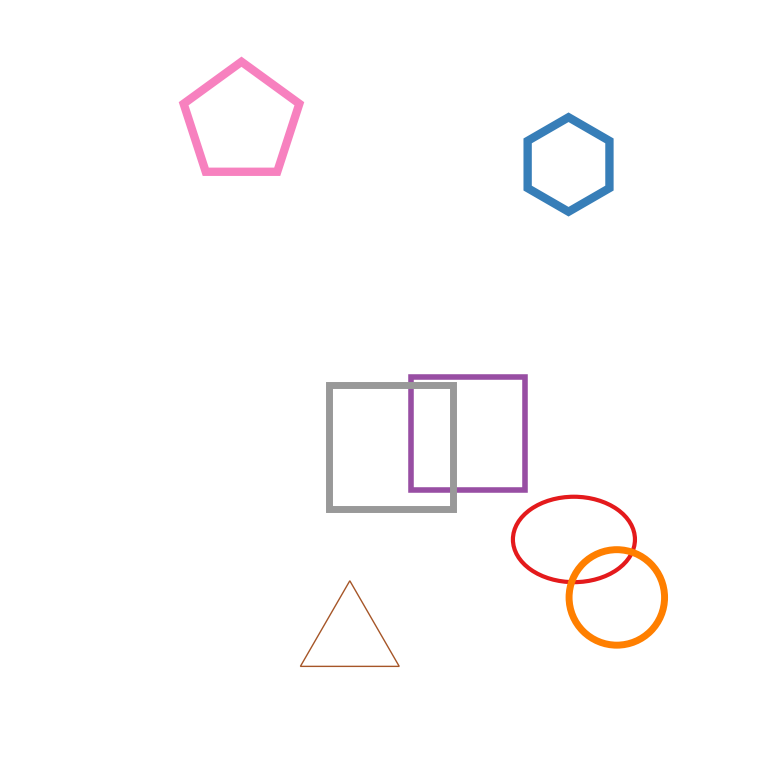[{"shape": "oval", "thickness": 1.5, "radius": 0.4, "center": [0.745, 0.299]}, {"shape": "hexagon", "thickness": 3, "radius": 0.31, "center": [0.738, 0.786]}, {"shape": "square", "thickness": 2, "radius": 0.37, "center": [0.608, 0.437]}, {"shape": "circle", "thickness": 2.5, "radius": 0.31, "center": [0.801, 0.224]}, {"shape": "triangle", "thickness": 0.5, "radius": 0.37, "center": [0.454, 0.172]}, {"shape": "pentagon", "thickness": 3, "radius": 0.39, "center": [0.314, 0.841]}, {"shape": "square", "thickness": 2.5, "radius": 0.4, "center": [0.508, 0.42]}]